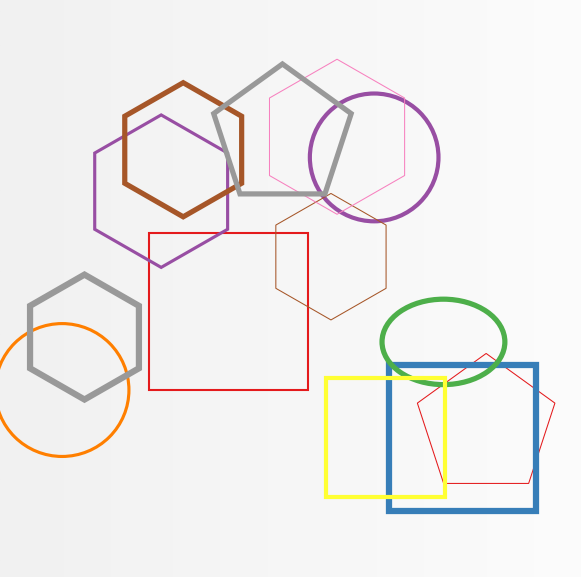[{"shape": "pentagon", "thickness": 0.5, "radius": 0.62, "center": [0.836, 0.263]}, {"shape": "square", "thickness": 1, "radius": 0.68, "center": [0.393, 0.459]}, {"shape": "square", "thickness": 3, "radius": 0.63, "center": [0.796, 0.241]}, {"shape": "oval", "thickness": 2.5, "radius": 0.53, "center": [0.763, 0.407]}, {"shape": "hexagon", "thickness": 1.5, "radius": 0.66, "center": [0.277, 0.668]}, {"shape": "circle", "thickness": 2, "radius": 0.55, "center": [0.644, 0.727]}, {"shape": "circle", "thickness": 1.5, "radius": 0.58, "center": [0.107, 0.324]}, {"shape": "square", "thickness": 2, "radius": 0.51, "center": [0.663, 0.242]}, {"shape": "hexagon", "thickness": 2.5, "radius": 0.58, "center": [0.315, 0.74]}, {"shape": "hexagon", "thickness": 0.5, "radius": 0.55, "center": [0.569, 0.555]}, {"shape": "hexagon", "thickness": 0.5, "radius": 0.67, "center": [0.58, 0.762]}, {"shape": "hexagon", "thickness": 3, "radius": 0.54, "center": [0.145, 0.415]}, {"shape": "pentagon", "thickness": 2.5, "radius": 0.62, "center": [0.486, 0.764]}]